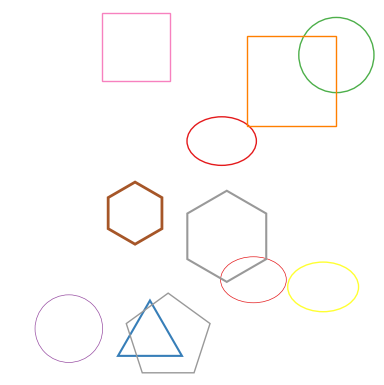[{"shape": "oval", "thickness": 1, "radius": 0.45, "center": [0.576, 0.634]}, {"shape": "oval", "thickness": 0.5, "radius": 0.43, "center": [0.658, 0.273]}, {"shape": "triangle", "thickness": 1.5, "radius": 0.48, "center": [0.39, 0.124]}, {"shape": "circle", "thickness": 1, "radius": 0.49, "center": [0.874, 0.857]}, {"shape": "circle", "thickness": 0.5, "radius": 0.44, "center": [0.179, 0.146]}, {"shape": "square", "thickness": 1, "radius": 0.58, "center": [0.758, 0.789]}, {"shape": "oval", "thickness": 1, "radius": 0.46, "center": [0.839, 0.255]}, {"shape": "hexagon", "thickness": 2, "radius": 0.4, "center": [0.351, 0.446]}, {"shape": "square", "thickness": 1, "radius": 0.44, "center": [0.353, 0.878]}, {"shape": "hexagon", "thickness": 1.5, "radius": 0.59, "center": [0.589, 0.386]}, {"shape": "pentagon", "thickness": 1, "radius": 0.57, "center": [0.437, 0.124]}]